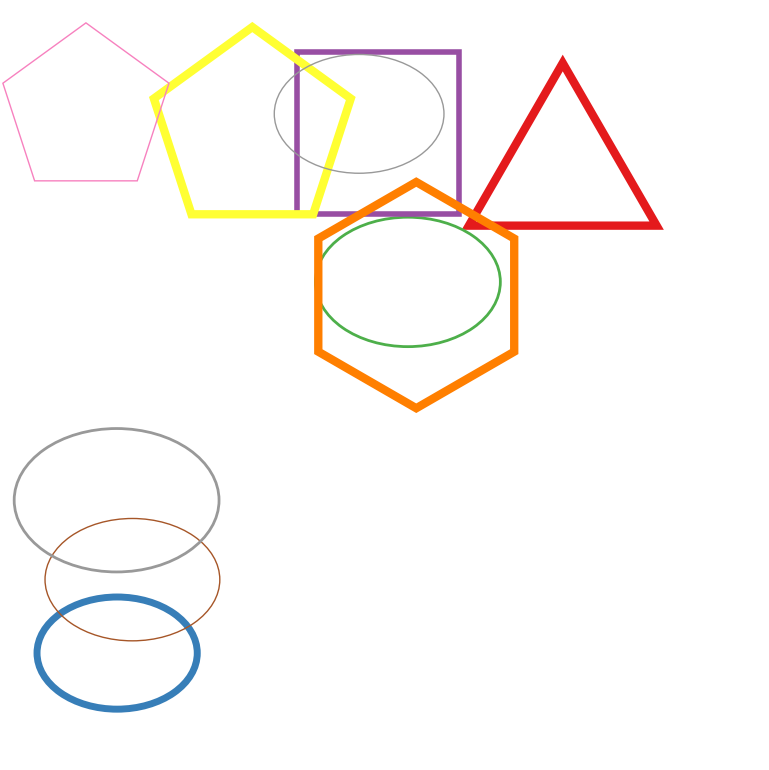[{"shape": "triangle", "thickness": 3, "radius": 0.7, "center": [0.731, 0.777]}, {"shape": "oval", "thickness": 2.5, "radius": 0.52, "center": [0.152, 0.152]}, {"shape": "oval", "thickness": 1, "radius": 0.6, "center": [0.53, 0.634]}, {"shape": "square", "thickness": 2, "radius": 0.53, "center": [0.491, 0.827]}, {"shape": "hexagon", "thickness": 3, "radius": 0.73, "center": [0.541, 0.617]}, {"shape": "pentagon", "thickness": 3, "radius": 0.67, "center": [0.328, 0.83]}, {"shape": "oval", "thickness": 0.5, "radius": 0.57, "center": [0.172, 0.247]}, {"shape": "pentagon", "thickness": 0.5, "radius": 0.57, "center": [0.112, 0.857]}, {"shape": "oval", "thickness": 1, "radius": 0.67, "center": [0.151, 0.35]}, {"shape": "oval", "thickness": 0.5, "radius": 0.55, "center": [0.466, 0.852]}]